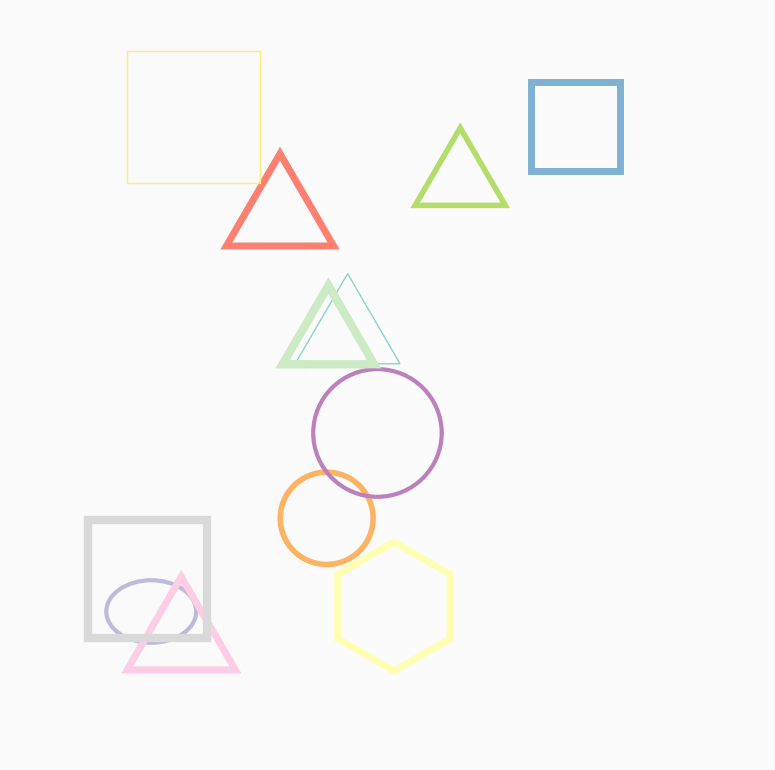[{"shape": "triangle", "thickness": 0.5, "radius": 0.39, "center": [0.449, 0.567]}, {"shape": "hexagon", "thickness": 2.5, "radius": 0.42, "center": [0.508, 0.212]}, {"shape": "oval", "thickness": 1.5, "radius": 0.29, "center": [0.195, 0.206]}, {"shape": "triangle", "thickness": 2.5, "radius": 0.4, "center": [0.361, 0.72]}, {"shape": "square", "thickness": 2.5, "radius": 0.29, "center": [0.743, 0.835]}, {"shape": "circle", "thickness": 2, "radius": 0.3, "center": [0.422, 0.327]}, {"shape": "triangle", "thickness": 2, "radius": 0.34, "center": [0.594, 0.767]}, {"shape": "triangle", "thickness": 2.5, "radius": 0.4, "center": [0.234, 0.17]}, {"shape": "square", "thickness": 3, "radius": 0.39, "center": [0.19, 0.248]}, {"shape": "circle", "thickness": 1.5, "radius": 0.41, "center": [0.487, 0.438]}, {"shape": "triangle", "thickness": 3, "radius": 0.34, "center": [0.424, 0.561]}, {"shape": "square", "thickness": 0.5, "radius": 0.43, "center": [0.25, 0.848]}]